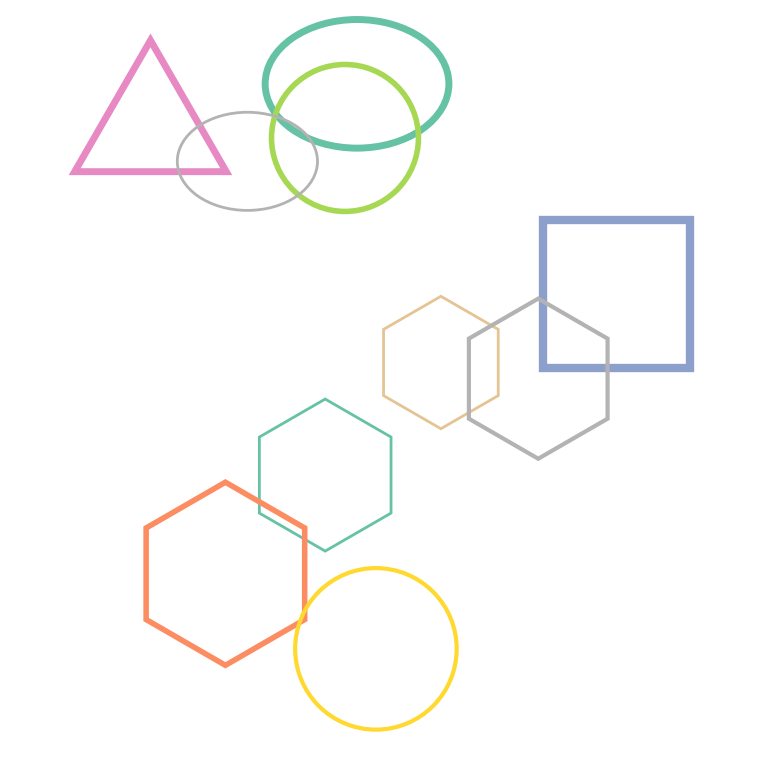[{"shape": "oval", "thickness": 2.5, "radius": 0.6, "center": [0.464, 0.891]}, {"shape": "hexagon", "thickness": 1, "radius": 0.49, "center": [0.422, 0.383]}, {"shape": "hexagon", "thickness": 2, "radius": 0.59, "center": [0.293, 0.255]}, {"shape": "square", "thickness": 3, "radius": 0.48, "center": [0.801, 0.618]}, {"shape": "triangle", "thickness": 2.5, "radius": 0.57, "center": [0.195, 0.834]}, {"shape": "circle", "thickness": 2, "radius": 0.48, "center": [0.448, 0.821]}, {"shape": "circle", "thickness": 1.5, "radius": 0.52, "center": [0.488, 0.157]}, {"shape": "hexagon", "thickness": 1, "radius": 0.43, "center": [0.573, 0.529]}, {"shape": "oval", "thickness": 1, "radius": 0.46, "center": [0.321, 0.79]}, {"shape": "hexagon", "thickness": 1.5, "radius": 0.52, "center": [0.699, 0.508]}]